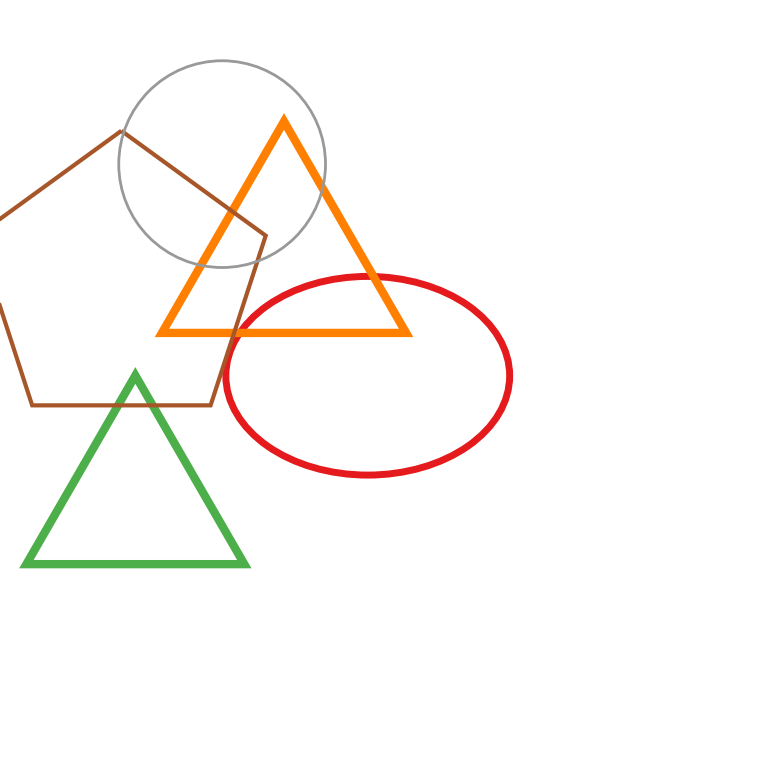[{"shape": "oval", "thickness": 2.5, "radius": 0.92, "center": [0.478, 0.512]}, {"shape": "triangle", "thickness": 3, "radius": 0.82, "center": [0.176, 0.349]}, {"shape": "triangle", "thickness": 3, "radius": 0.92, "center": [0.369, 0.659]}, {"shape": "pentagon", "thickness": 1.5, "radius": 0.99, "center": [0.158, 0.633]}, {"shape": "circle", "thickness": 1, "radius": 0.67, "center": [0.288, 0.787]}]